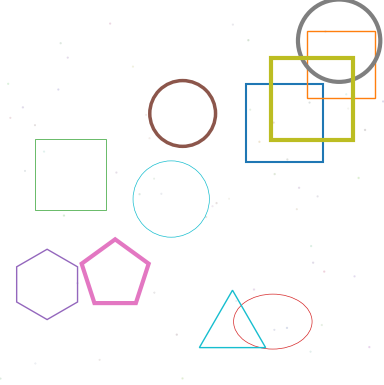[{"shape": "square", "thickness": 1.5, "radius": 0.5, "center": [0.739, 0.68]}, {"shape": "square", "thickness": 1, "radius": 0.44, "center": [0.886, 0.833]}, {"shape": "square", "thickness": 0.5, "radius": 0.46, "center": [0.183, 0.547]}, {"shape": "oval", "thickness": 0.5, "radius": 0.51, "center": [0.709, 0.165]}, {"shape": "hexagon", "thickness": 1, "radius": 0.46, "center": [0.122, 0.261]}, {"shape": "circle", "thickness": 2.5, "radius": 0.43, "center": [0.474, 0.705]}, {"shape": "pentagon", "thickness": 3, "radius": 0.46, "center": [0.299, 0.287]}, {"shape": "circle", "thickness": 3, "radius": 0.53, "center": [0.881, 0.894]}, {"shape": "square", "thickness": 3, "radius": 0.53, "center": [0.81, 0.742]}, {"shape": "circle", "thickness": 0.5, "radius": 0.5, "center": [0.445, 0.483]}, {"shape": "triangle", "thickness": 1, "radius": 0.5, "center": [0.604, 0.147]}]